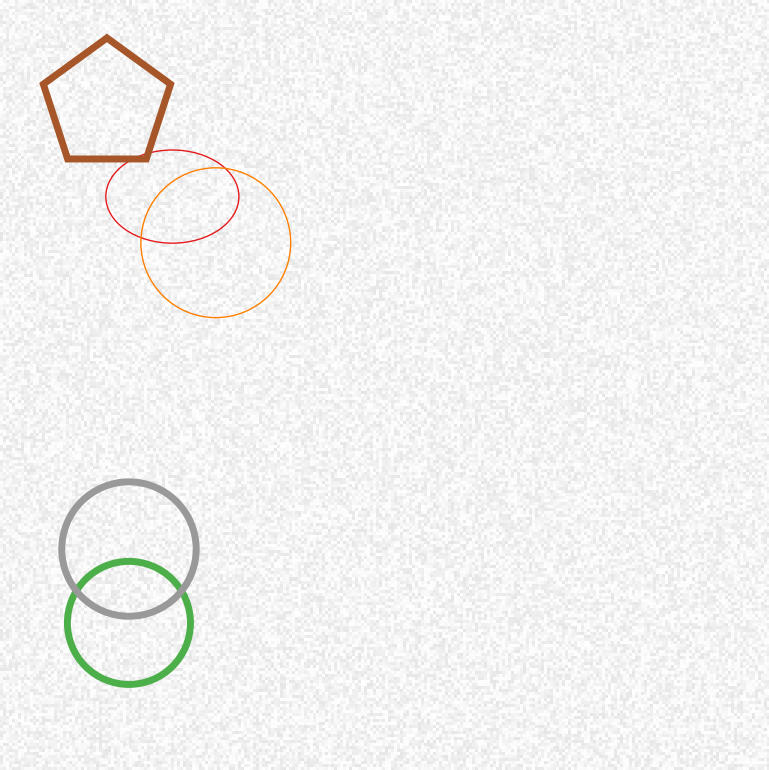[{"shape": "oval", "thickness": 0.5, "radius": 0.43, "center": [0.224, 0.745]}, {"shape": "circle", "thickness": 2.5, "radius": 0.4, "center": [0.167, 0.191]}, {"shape": "circle", "thickness": 0.5, "radius": 0.49, "center": [0.28, 0.685]}, {"shape": "pentagon", "thickness": 2.5, "radius": 0.43, "center": [0.139, 0.864]}, {"shape": "circle", "thickness": 2.5, "radius": 0.44, "center": [0.167, 0.287]}]